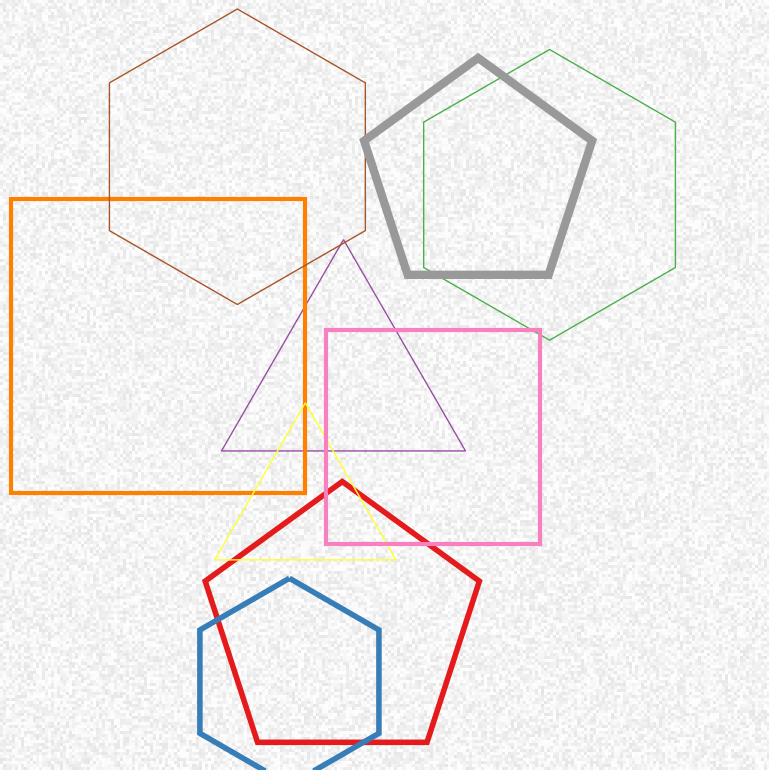[{"shape": "pentagon", "thickness": 2, "radius": 0.94, "center": [0.445, 0.187]}, {"shape": "hexagon", "thickness": 2, "radius": 0.67, "center": [0.376, 0.115]}, {"shape": "hexagon", "thickness": 0.5, "radius": 0.94, "center": [0.714, 0.747]}, {"shape": "triangle", "thickness": 0.5, "radius": 0.91, "center": [0.446, 0.506]}, {"shape": "square", "thickness": 1.5, "radius": 0.96, "center": [0.205, 0.55]}, {"shape": "triangle", "thickness": 0.5, "radius": 0.68, "center": [0.397, 0.341]}, {"shape": "hexagon", "thickness": 0.5, "radius": 0.96, "center": [0.308, 0.796]}, {"shape": "square", "thickness": 1.5, "radius": 0.69, "center": [0.562, 0.433]}, {"shape": "pentagon", "thickness": 3, "radius": 0.78, "center": [0.621, 0.769]}]